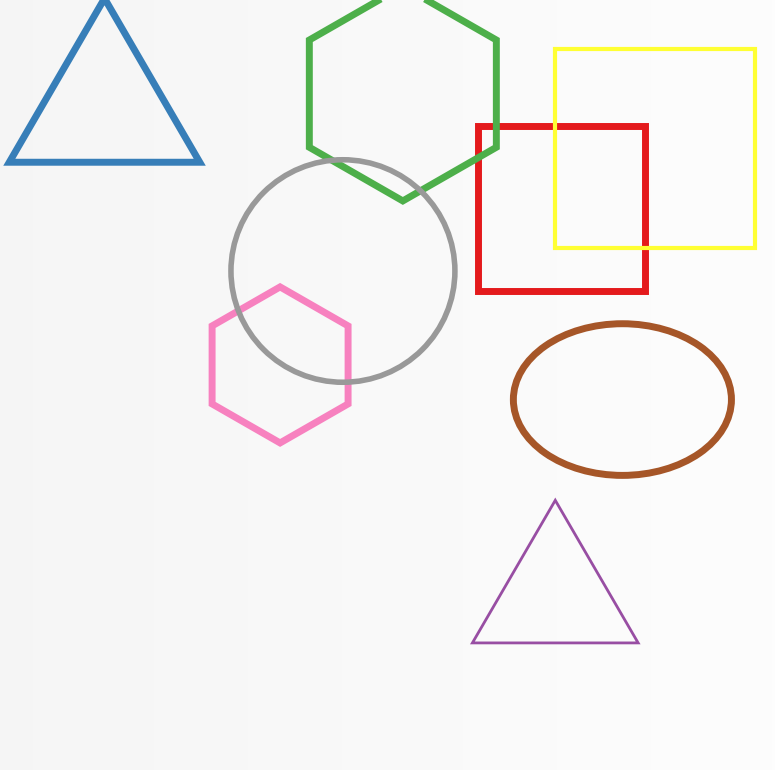[{"shape": "square", "thickness": 2.5, "radius": 0.54, "center": [0.724, 0.729]}, {"shape": "triangle", "thickness": 2.5, "radius": 0.71, "center": [0.135, 0.86]}, {"shape": "hexagon", "thickness": 2.5, "radius": 0.7, "center": [0.52, 0.878]}, {"shape": "triangle", "thickness": 1, "radius": 0.62, "center": [0.716, 0.227]}, {"shape": "square", "thickness": 1.5, "radius": 0.64, "center": [0.845, 0.807]}, {"shape": "oval", "thickness": 2.5, "radius": 0.7, "center": [0.803, 0.481]}, {"shape": "hexagon", "thickness": 2.5, "radius": 0.51, "center": [0.361, 0.526]}, {"shape": "circle", "thickness": 2, "radius": 0.72, "center": [0.442, 0.648]}]